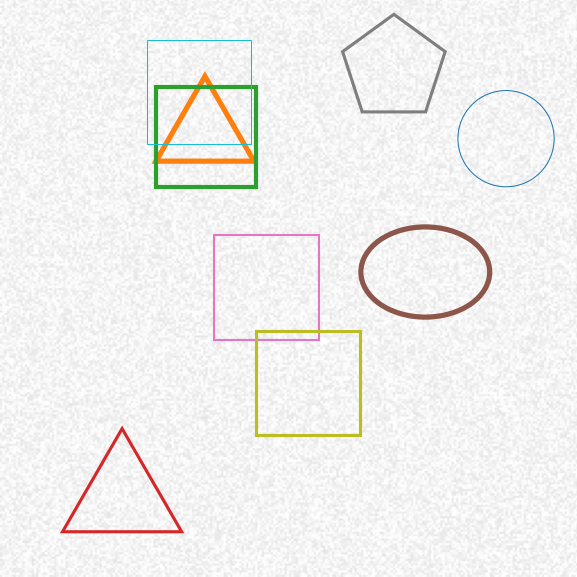[{"shape": "circle", "thickness": 0.5, "radius": 0.42, "center": [0.876, 0.759]}, {"shape": "triangle", "thickness": 2.5, "radius": 0.49, "center": [0.355, 0.769]}, {"shape": "square", "thickness": 2, "radius": 0.43, "center": [0.356, 0.762]}, {"shape": "triangle", "thickness": 1.5, "radius": 0.6, "center": [0.211, 0.138]}, {"shape": "oval", "thickness": 2.5, "radius": 0.56, "center": [0.736, 0.528]}, {"shape": "square", "thickness": 1, "radius": 0.45, "center": [0.462, 0.502]}, {"shape": "pentagon", "thickness": 1.5, "radius": 0.47, "center": [0.682, 0.881]}, {"shape": "square", "thickness": 1.5, "radius": 0.45, "center": [0.533, 0.335]}, {"shape": "square", "thickness": 0.5, "radius": 0.45, "center": [0.345, 0.839]}]